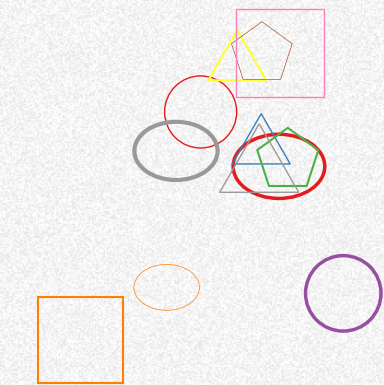[{"shape": "circle", "thickness": 1, "radius": 0.47, "center": [0.521, 0.709]}, {"shape": "oval", "thickness": 2.5, "radius": 0.6, "center": [0.725, 0.568]}, {"shape": "triangle", "thickness": 1, "radius": 0.44, "center": [0.678, 0.618]}, {"shape": "pentagon", "thickness": 1.5, "radius": 0.42, "center": [0.748, 0.584]}, {"shape": "circle", "thickness": 2.5, "radius": 0.49, "center": [0.892, 0.238]}, {"shape": "oval", "thickness": 0.5, "radius": 0.43, "center": [0.433, 0.254]}, {"shape": "square", "thickness": 1.5, "radius": 0.55, "center": [0.209, 0.116]}, {"shape": "triangle", "thickness": 1.5, "radius": 0.43, "center": [0.616, 0.835]}, {"shape": "pentagon", "thickness": 0.5, "radius": 0.41, "center": [0.68, 0.861]}, {"shape": "square", "thickness": 1, "radius": 0.57, "center": [0.727, 0.863]}, {"shape": "triangle", "thickness": 1, "radius": 0.59, "center": [0.673, 0.56]}, {"shape": "oval", "thickness": 3, "radius": 0.54, "center": [0.457, 0.608]}]